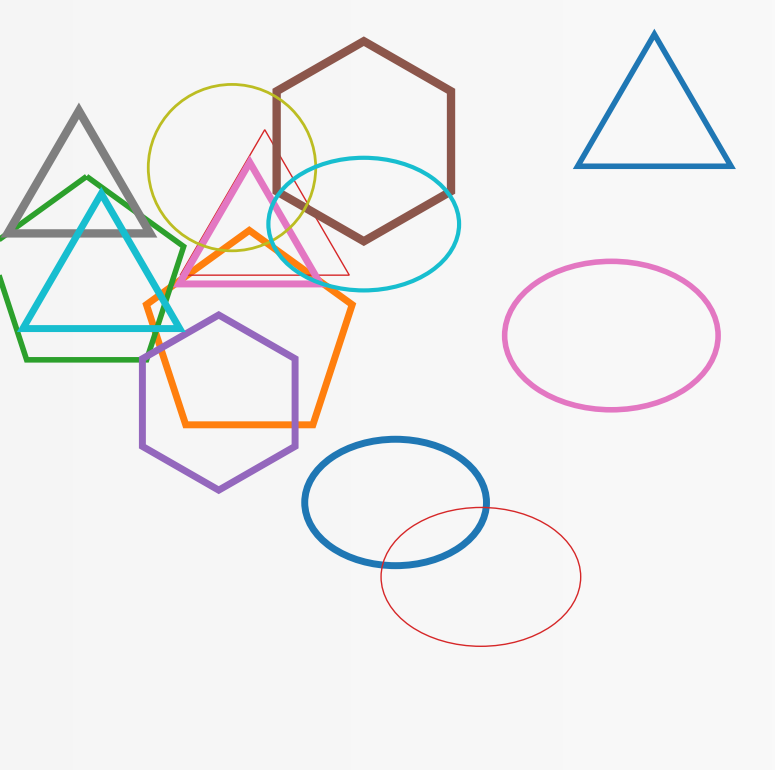[{"shape": "oval", "thickness": 2.5, "radius": 0.59, "center": [0.51, 0.347]}, {"shape": "triangle", "thickness": 2, "radius": 0.57, "center": [0.844, 0.841]}, {"shape": "pentagon", "thickness": 2.5, "radius": 0.7, "center": [0.322, 0.561]}, {"shape": "pentagon", "thickness": 2, "radius": 0.66, "center": [0.112, 0.639]}, {"shape": "triangle", "thickness": 0.5, "radius": 0.63, "center": [0.342, 0.706]}, {"shape": "oval", "thickness": 0.5, "radius": 0.64, "center": [0.62, 0.251]}, {"shape": "hexagon", "thickness": 2.5, "radius": 0.57, "center": [0.282, 0.477]}, {"shape": "hexagon", "thickness": 3, "radius": 0.65, "center": [0.469, 0.817]}, {"shape": "oval", "thickness": 2, "radius": 0.69, "center": [0.789, 0.564]}, {"shape": "triangle", "thickness": 2.5, "radius": 0.53, "center": [0.322, 0.684]}, {"shape": "triangle", "thickness": 3, "radius": 0.53, "center": [0.102, 0.75]}, {"shape": "circle", "thickness": 1, "radius": 0.54, "center": [0.299, 0.782]}, {"shape": "triangle", "thickness": 2.5, "radius": 0.58, "center": [0.131, 0.632]}, {"shape": "oval", "thickness": 1.5, "radius": 0.62, "center": [0.469, 0.709]}]